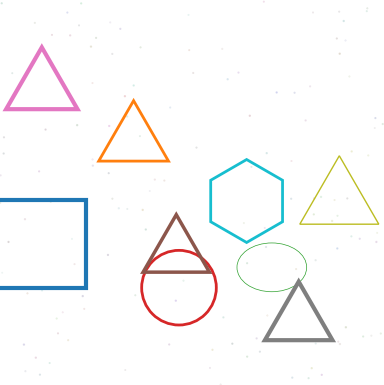[{"shape": "square", "thickness": 3, "radius": 0.57, "center": [0.11, 0.366]}, {"shape": "triangle", "thickness": 2, "radius": 0.52, "center": [0.347, 0.634]}, {"shape": "oval", "thickness": 0.5, "radius": 0.45, "center": [0.706, 0.306]}, {"shape": "circle", "thickness": 2, "radius": 0.48, "center": [0.465, 0.253]}, {"shape": "triangle", "thickness": 2.5, "radius": 0.5, "center": [0.458, 0.343]}, {"shape": "triangle", "thickness": 3, "radius": 0.54, "center": [0.109, 0.77]}, {"shape": "triangle", "thickness": 3, "radius": 0.51, "center": [0.776, 0.167]}, {"shape": "triangle", "thickness": 1, "radius": 0.59, "center": [0.881, 0.477]}, {"shape": "hexagon", "thickness": 2, "radius": 0.54, "center": [0.641, 0.478]}]